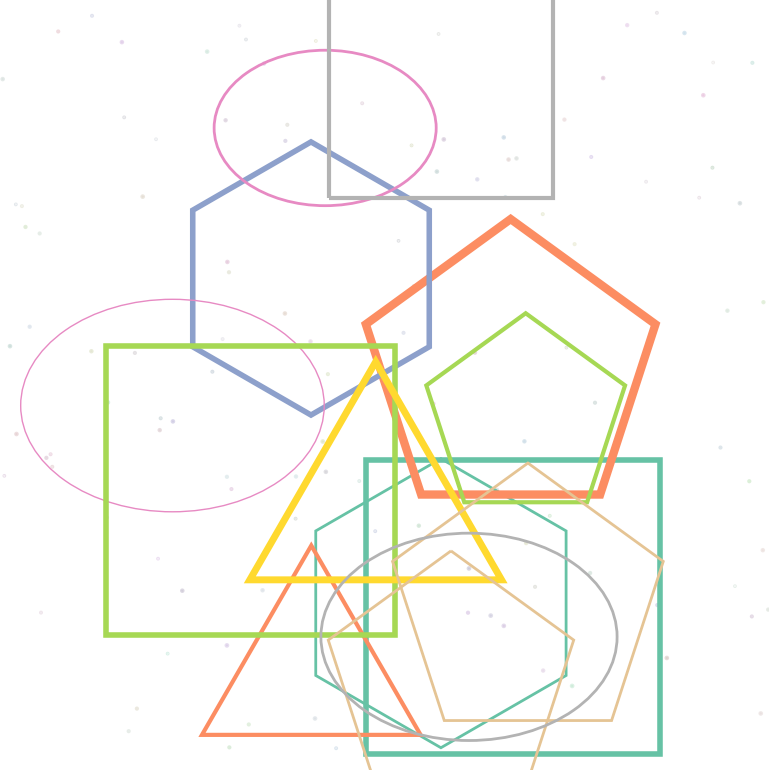[{"shape": "square", "thickness": 2, "radius": 0.95, "center": [0.666, 0.212]}, {"shape": "hexagon", "thickness": 1, "radius": 0.94, "center": [0.573, 0.217]}, {"shape": "triangle", "thickness": 1.5, "radius": 0.82, "center": [0.404, 0.128]}, {"shape": "pentagon", "thickness": 3, "radius": 0.99, "center": [0.663, 0.518]}, {"shape": "hexagon", "thickness": 2, "radius": 0.89, "center": [0.404, 0.638]}, {"shape": "oval", "thickness": 0.5, "radius": 0.99, "center": [0.224, 0.473]}, {"shape": "oval", "thickness": 1, "radius": 0.72, "center": [0.422, 0.834]}, {"shape": "square", "thickness": 2, "radius": 0.94, "center": [0.325, 0.363]}, {"shape": "pentagon", "thickness": 1.5, "radius": 0.68, "center": [0.683, 0.457]}, {"shape": "triangle", "thickness": 2.5, "radius": 0.94, "center": [0.488, 0.341]}, {"shape": "pentagon", "thickness": 1, "radius": 0.92, "center": [0.686, 0.214]}, {"shape": "pentagon", "thickness": 1, "radius": 0.84, "center": [0.586, 0.117]}, {"shape": "square", "thickness": 1.5, "radius": 0.73, "center": [0.573, 0.888]}, {"shape": "oval", "thickness": 1, "radius": 0.96, "center": [0.609, 0.173]}]